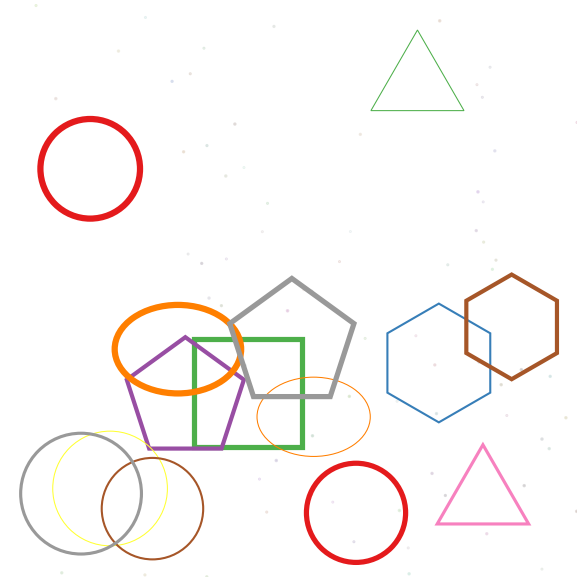[{"shape": "circle", "thickness": 3, "radius": 0.43, "center": [0.156, 0.707]}, {"shape": "circle", "thickness": 2.5, "radius": 0.43, "center": [0.616, 0.111]}, {"shape": "hexagon", "thickness": 1, "radius": 0.51, "center": [0.76, 0.371]}, {"shape": "triangle", "thickness": 0.5, "radius": 0.47, "center": [0.723, 0.854]}, {"shape": "square", "thickness": 2.5, "radius": 0.47, "center": [0.429, 0.318]}, {"shape": "pentagon", "thickness": 2, "radius": 0.53, "center": [0.321, 0.309]}, {"shape": "oval", "thickness": 0.5, "radius": 0.49, "center": [0.543, 0.277]}, {"shape": "oval", "thickness": 3, "radius": 0.55, "center": [0.308, 0.395]}, {"shape": "circle", "thickness": 0.5, "radius": 0.5, "center": [0.191, 0.153]}, {"shape": "circle", "thickness": 1, "radius": 0.44, "center": [0.264, 0.118]}, {"shape": "hexagon", "thickness": 2, "radius": 0.45, "center": [0.886, 0.433]}, {"shape": "triangle", "thickness": 1.5, "radius": 0.46, "center": [0.836, 0.138]}, {"shape": "circle", "thickness": 1.5, "radius": 0.52, "center": [0.14, 0.144]}, {"shape": "pentagon", "thickness": 2.5, "radius": 0.57, "center": [0.505, 0.404]}]